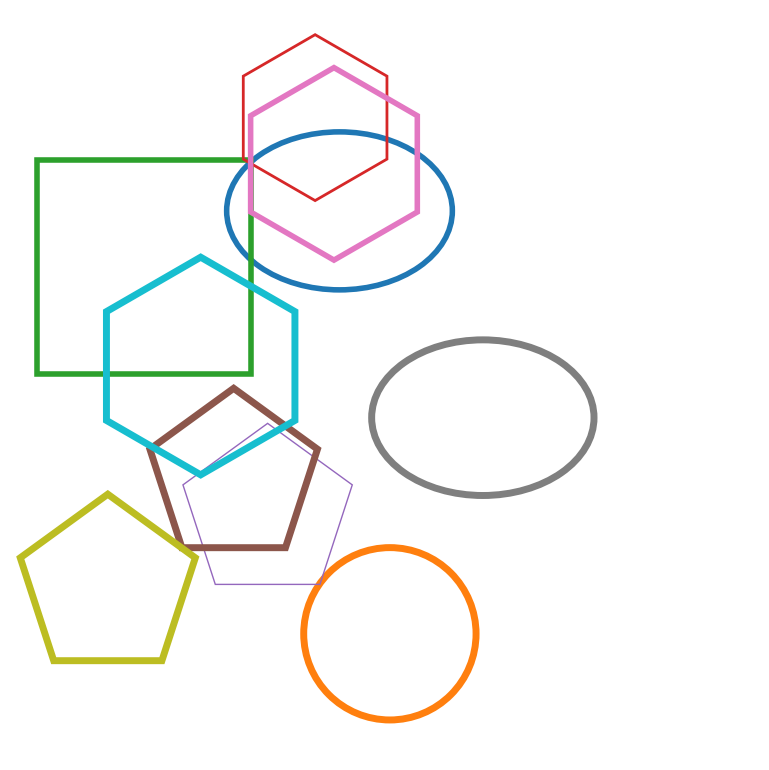[{"shape": "oval", "thickness": 2, "radius": 0.73, "center": [0.441, 0.726]}, {"shape": "circle", "thickness": 2.5, "radius": 0.56, "center": [0.506, 0.177]}, {"shape": "square", "thickness": 2, "radius": 0.69, "center": [0.187, 0.653]}, {"shape": "hexagon", "thickness": 1, "radius": 0.54, "center": [0.409, 0.847]}, {"shape": "pentagon", "thickness": 0.5, "radius": 0.58, "center": [0.348, 0.335]}, {"shape": "pentagon", "thickness": 2.5, "radius": 0.57, "center": [0.303, 0.381]}, {"shape": "hexagon", "thickness": 2, "radius": 0.62, "center": [0.434, 0.787]}, {"shape": "oval", "thickness": 2.5, "radius": 0.72, "center": [0.627, 0.458]}, {"shape": "pentagon", "thickness": 2.5, "radius": 0.6, "center": [0.14, 0.239]}, {"shape": "hexagon", "thickness": 2.5, "radius": 0.71, "center": [0.261, 0.525]}]